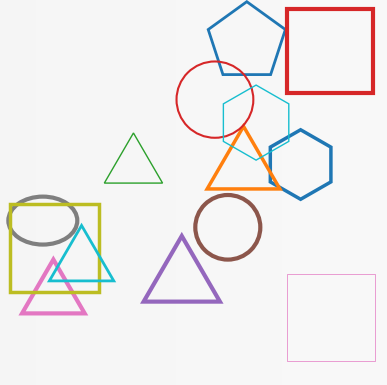[{"shape": "pentagon", "thickness": 2, "radius": 0.52, "center": [0.637, 0.891]}, {"shape": "hexagon", "thickness": 2.5, "radius": 0.45, "center": [0.776, 0.573]}, {"shape": "triangle", "thickness": 2.5, "radius": 0.54, "center": [0.628, 0.563]}, {"shape": "triangle", "thickness": 1, "radius": 0.43, "center": [0.344, 0.568]}, {"shape": "square", "thickness": 3, "radius": 0.55, "center": [0.852, 0.868]}, {"shape": "circle", "thickness": 1.5, "radius": 0.5, "center": [0.555, 0.741]}, {"shape": "triangle", "thickness": 3, "radius": 0.57, "center": [0.469, 0.273]}, {"shape": "circle", "thickness": 3, "radius": 0.42, "center": [0.588, 0.41]}, {"shape": "square", "thickness": 0.5, "radius": 0.57, "center": [0.855, 0.175]}, {"shape": "triangle", "thickness": 3, "radius": 0.47, "center": [0.138, 0.233]}, {"shape": "oval", "thickness": 3, "radius": 0.44, "center": [0.111, 0.427]}, {"shape": "square", "thickness": 2.5, "radius": 0.57, "center": [0.14, 0.357]}, {"shape": "triangle", "thickness": 2, "radius": 0.48, "center": [0.21, 0.318]}, {"shape": "hexagon", "thickness": 1, "radius": 0.49, "center": [0.661, 0.682]}]